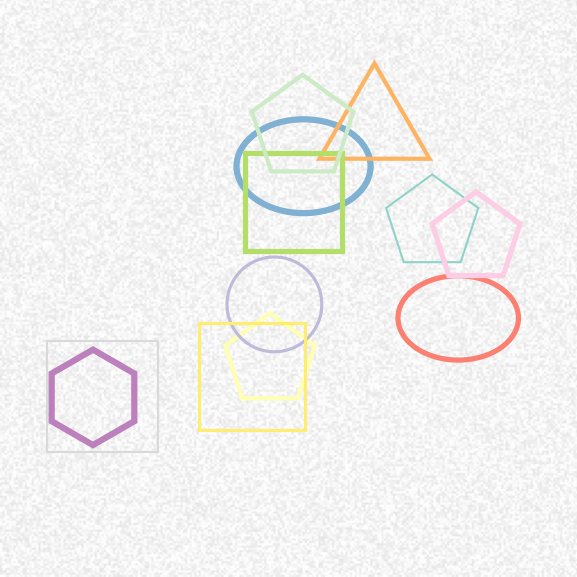[{"shape": "pentagon", "thickness": 1, "radius": 0.42, "center": [0.748, 0.613]}, {"shape": "pentagon", "thickness": 2, "radius": 0.41, "center": [0.467, 0.375]}, {"shape": "circle", "thickness": 1.5, "radius": 0.41, "center": [0.475, 0.472]}, {"shape": "oval", "thickness": 2.5, "radius": 0.52, "center": [0.793, 0.449]}, {"shape": "oval", "thickness": 3, "radius": 0.58, "center": [0.526, 0.711]}, {"shape": "triangle", "thickness": 2, "radius": 0.55, "center": [0.648, 0.779]}, {"shape": "square", "thickness": 2.5, "radius": 0.42, "center": [0.508, 0.649]}, {"shape": "pentagon", "thickness": 2.5, "radius": 0.4, "center": [0.824, 0.587]}, {"shape": "square", "thickness": 1, "radius": 0.48, "center": [0.177, 0.312]}, {"shape": "hexagon", "thickness": 3, "radius": 0.41, "center": [0.161, 0.311]}, {"shape": "pentagon", "thickness": 2, "radius": 0.46, "center": [0.524, 0.777]}, {"shape": "square", "thickness": 1.5, "radius": 0.46, "center": [0.436, 0.347]}]